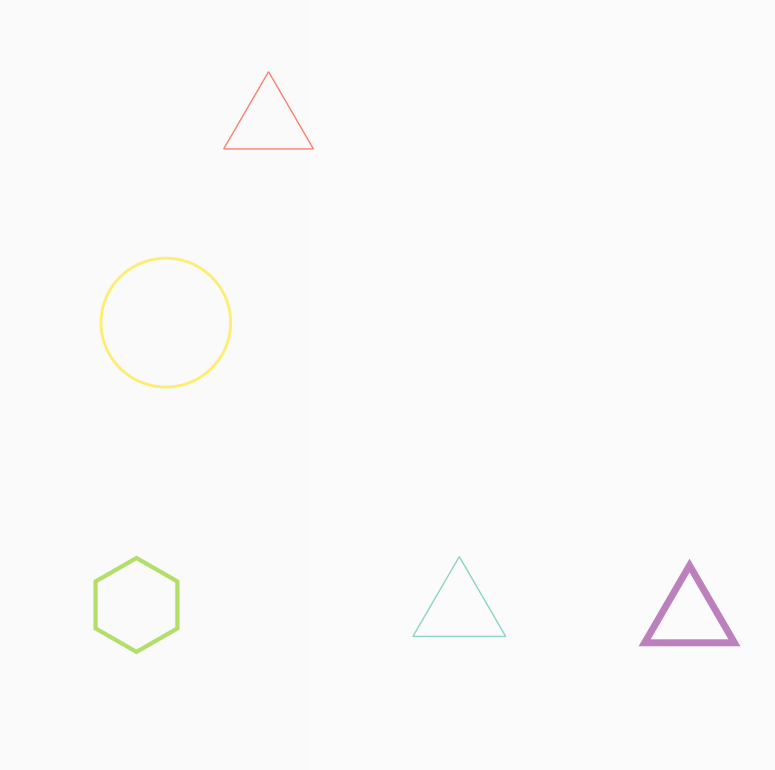[{"shape": "triangle", "thickness": 0.5, "radius": 0.35, "center": [0.593, 0.208]}, {"shape": "triangle", "thickness": 0.5, "radius": 0.33, "center": [0.347, 0.84]}, {"shape": "hexagon", "thickness": 1.5, "radius": 0.3, "center": [0.176, 0.214]}, {"shape": "triangle", "thickness": 2.5, "radius": 0.33, "center": [0.89, 0.199]}, {"shape": "circle", "thickness": 1, "radius": 0.42, "center": [0.214, 0.581]}]